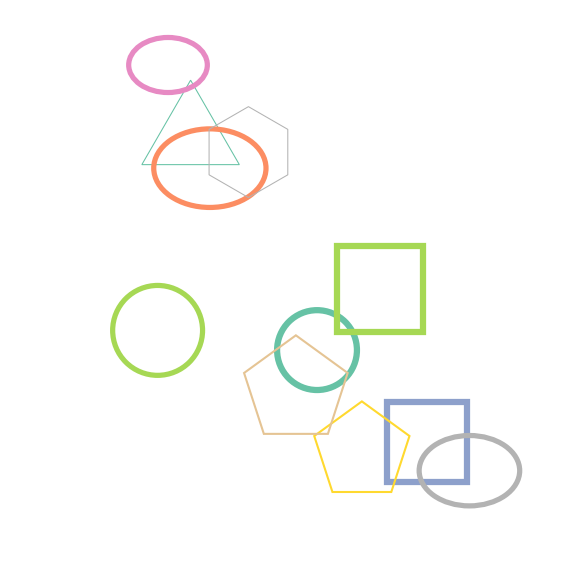[{"shape": "triangle", "thickness": 0.5, "radius": 0.49, "center": [0.33, 0.763]}, {"shape": "circle", "thickness": 3, "radius": 0.35, "center": [0.549, 0.393]}, {"shape": "oval", "thickness": 2.5, "radius": 0.49, "center": [0.363, 0.708]}, {"shape": "square", "thickness": 3, "radius": 0.35, "center": [0.739, 0.233]}, {"shape": "oval", "thickness": 2.5, "radius": 0.34, "center": [0.291, 0.887]}, {"shape": "square", "thickness": 3, "radius": 0.37, "center": [0.658, 0.498]}, {"shape": "circle", "thickness": 2.5, "radius": 0.39, "center": [0.273, 0.427]}, {"shape": "pentagon", "thickness": 1, "radius": 0.43, "center": [0.627, 0.217]}, {"shape": "pentagon", "thickness": 1, "radius": 0.47, "center": [0.512, 0.324]}, {"shape": "hexagon", "thickness": 0.5, "radius": 0.39, "center": [0.43, 0.736]}, {"shape": "oval", "thickness": 2.5, "radius": 0.44, "center": [0.813, 0.184]}]